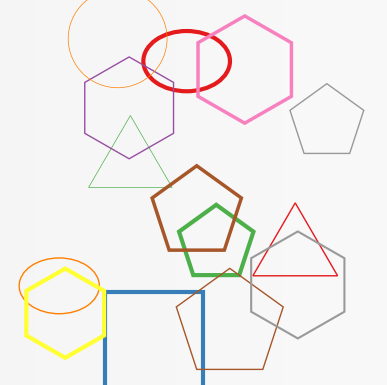[{"shape": "triangle", "thickness": 1, "radius": 0.63, "center": [0.762, 0.347]}, {"shape": "oval", "thickness": 3, "radius": 0.56, "center": [0.482, 0.841]}, {"shape": "square", "thickness": 3, "radius": 0.64, "center": [0.397, 0.115]}, {"shape": "triangle", "thickness": 0.5, "radius": 0.62, "center": [0.336, 0.575]}, {"shape": "pentagon", "thickness": 3, "radius": 0.5, "center": [0.558, 0.367]}, {"shape": "hexagon", "thickness": 1, "radius": 0.66, "center": [0.333, 0.72]}, {"shape": "oval", "thickness": 1, "radius": 0.52, "center": [0.153, 0.258]}, {"shape": "circle", "thickness": 0.5, "radius": 0.64, "center": [0.304, 0.9]}, {"shape": "hexagon", "thickness": 3, "radius": 0.58, "center": [0.168, 0.187]}, {"shape": "pentagon", "thickness": 2.5, "radius": 0.61, "center": [0.508, 0.448]}, {"shape": "pentagon", "thickness": 1, "radius": 0.73, "center": [0.593, 0.158]}, {"shape": "hexagon", "thickness": 2.5, "radius": 0.7, "center": [0.632, 0.819]}, {"shape": "pentagon", "thickness": 1, "radius": 0.5, "center": [0.844, 0.682]}, {"shape": "hexagon", "thickness": 1.5, "radius": 0.69, "center": [0.769, 0.26]}]